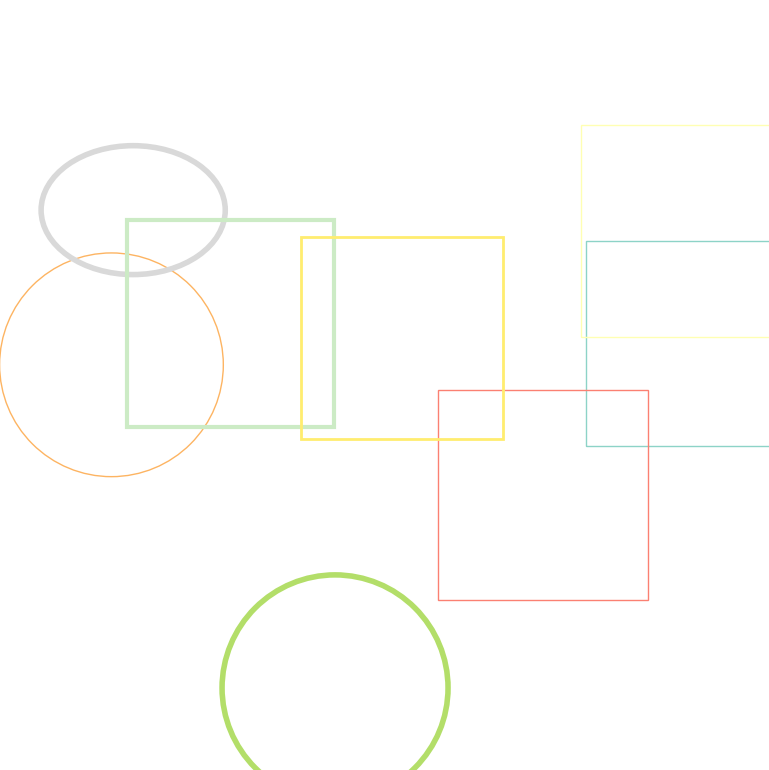[{"shape": "square", "thickness": 0.5, "radius": 0.66, "center": [0.894, 0.553]}, {"shape": "square", "thickness": 0.5, "radius": 0.69, "center": [0.893, 0.7]}, {"shape": "square", "thickness": 0.5, "radius": 0.68, "center": [0.705, 0.357]}, {"shape": "circle", "thickness": 0.5, "radius": 0.73, "center": [0.145, 0.526]}, {"shape": "circle", "thickness": 2, "radius": 0.73, "center": [0.435, 0.107]}, {"shape": "oval", "thickness": 2, "radius": 0.6, "center": [0.173, 0.727]}, {"shape": "square", "thickness": 1.5, "radius": 0.67, "center": [0.3, 0.58]}, {"shape": "square", "thickness": 1, "radius": 0.66, "center": [0.522, 0.561]}]